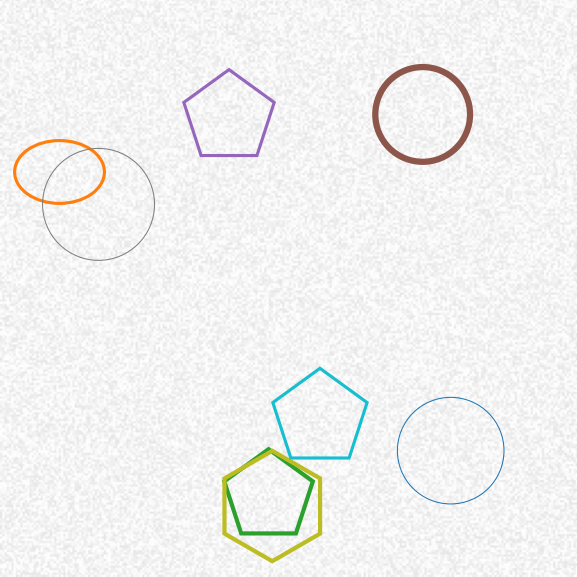[{"shape": "circle", "thickness": 0.5, "radius": 0.46, "center": [0.78, 0.219]}, {"shape": "oval", "thickness": 1.5, "radius": 0.39, "center": [0.103, 0.701]}, {"shape": "pentagon", "thickness": 2, "radius": 0.4, "center": [0.465, 0.141]}, {"shape": "pentagon", "thickness": 1.5, "radius": 0.41, "center": [0.397, 0.796]}, {"shape": "circle", "thickness": 3, "radius": 0.41, "center": [0.732, 0.801]}, {"shape": "circle", "thickness": 0.5, "radius": 0.48, "center": [0.171, 0.645]}, {"shape": "hexagon", "thickness": 2, "radius": 0.48, "center": [0.471, 0.123]}, {"shape": "pentagon", "thickness": 1.5, "radius": 0.43, "center": [0.554, 0.276]}]